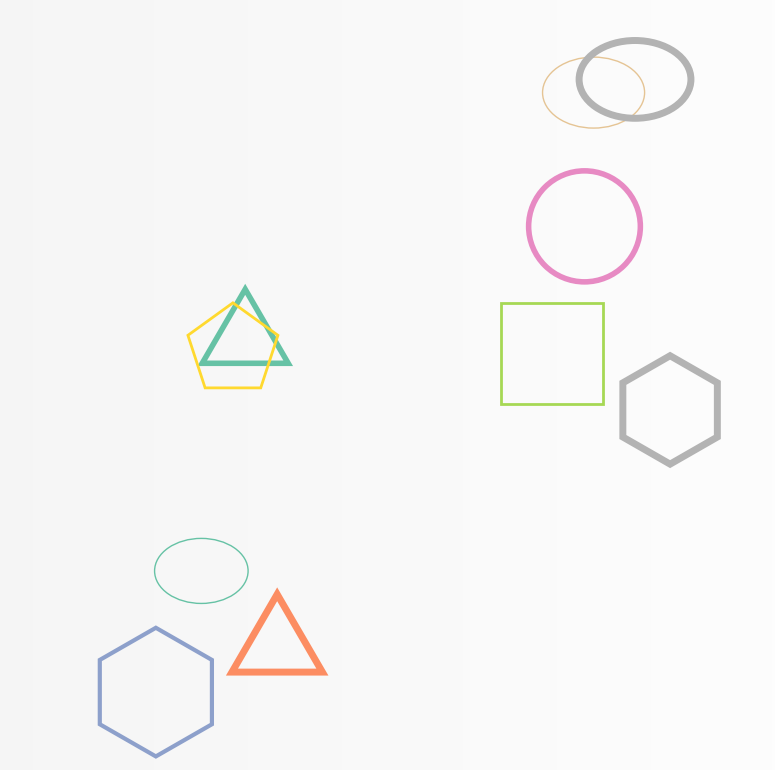[{"shape": "oval", "thickness": 0.5, "radius": 0.3, "center": [0.26, 0.259]}, {"shape": "triangle", "thickness": 2, "radius": 0.32, "center": [0.316, 0.56]}, {"shape": "triangle", "thickness": 2.5, "radius": 0.34, "center": [0.358, 0.161]}, {"shape": "hexagon", "thickness": 1.5, "radius": 0.42, "center": [0.201, 0.101]}, {"shape": "circle", "thickness": 2, "radius": 0.36, "center": [0.754, 0.706]}, {"shape": "square", "thickness": 1, "radius": 0.33, "center": [0.712, 0.541]}, {"shape": "pentagon", "thickness": 1, "radius": 0.31, "center": [0.301, 0.546]}, {"shape": "oval", "thickness": 0.5, "radius": 0.33, "center": [0.766, 0.88]}, {"shape": "oval", "thickness": 2.5, "radius": 0.36, "center": [0.819, 0.897]}, {"shape": "hexagon", "thickness": 2.5, "radius": 0.35, "center": [0.865, 0.468]}]